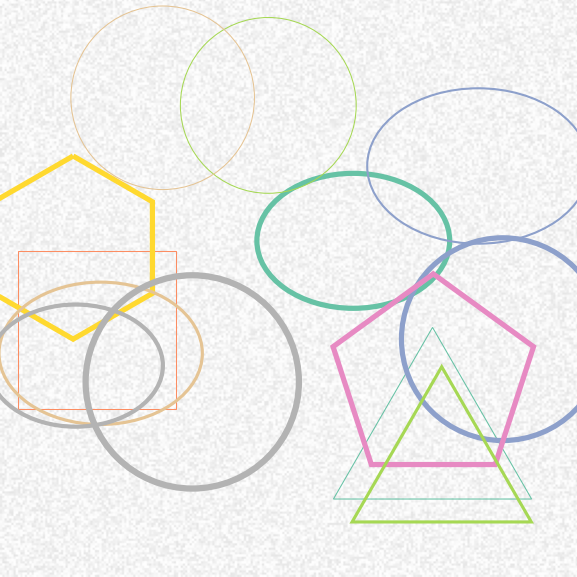[{"shape": "triangle", "thickness": 0.5, "radius": 0.99, "center": [0.749, 0.234]}, {"shape": "oval", "thickness": 2.5, "radius": 0.83, "center": [0.612, 0.582]}, {"shape": "square", "thickness": 0.5, "radius": 0.68, "center": [0.168, 0.428]}, {"shape": "oval", "thickness": 1, "radius": 0.96, "center": [0.828, 0.712]}, {"shape": "circle", "thickness": 2.5, "radius": 0.88, "center": [0.871, 0.412]}, {"shape": "pentagon", "thickness": 2.5, "radius": 0.91, "center": [0.75, 0.342]}, {"shape": "circle", "thickness": 0.5, "radius": 0.76, "center": [0.465, 0.817]}, {"shape": "triangle", "thickness": 1.5, "radius": 0.9, "center": [0.765, 0.185]}, {"shape": "hexagon", "thickness": 2.5, "radius": 0.79, "center": [0.127, 0.57]}, {"shape": "oval", "thickness": 1.5, "radius": 0.88, "center": [0.174, 0.387]}, {"shape": "circle", "thickness": 0.5, "radius": 0.79, "center": [0.282, 0.83]}, {"shape": "oval", "thickness": 2, "radius": 0.76, "center": [0.131, 0.366]}, {"shape": "circle", "thickness": 3, "radius": 0.92, "center": [0.333, 0.338]}]